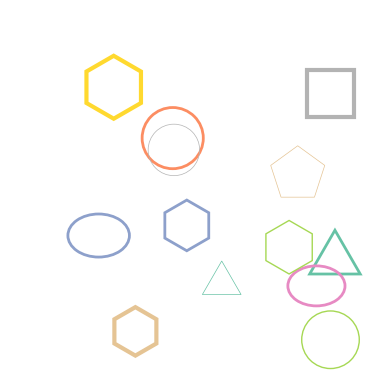[{"shape": "triangle", "thickness": 2, "radius": 0.38, "center": [0.87, 0.326]}, {"shape": "triangle", "thickness": 0.5, "radius": 0.29, "center": [0.576, 0.264]}, {"shape": "circle", "thickness": 2, "radius": 0.4, "center": [0.449, 0.641]}, {"shape": "hexagon", "thickness": 2, "radius": 0.33, "center": [0.485, 0.415]}, {"shape": "oval", "thickness": 2, "radius": 0.4, "center": [0.256, 0.388]}, {"shape": "oval", "thickness": 2, "radius": 0.37, "center": [0.822, 0.257]}, {"shape": "hexagon", "thickness": 1, "radius": 0.35, "center": [0.751, 0.358]}, {"shape": "circle", "thickness": 1, "radius": 0.37, "center": [0.858, 0.118]}, {"shape": "hexagon", "thickness": 3, "radius": 0.41, "center": [0.295, 0.773]}, {"shape": "hexagon", "thickness": 3, "radius": 0.31, "center": [0.352, 0.139]}, {"shape": "pentagon", "thickness": 0.5, "radius": 0.37, "center": [0.773, 0.548]}, {"shape": "circle", "thickness": 0.5, "radius": 0.33, "center": [0.452, 0.611]}, {"shape": "square", "thickness": 3, "radius": 0.3, "center": [0.859, 0.758]}]